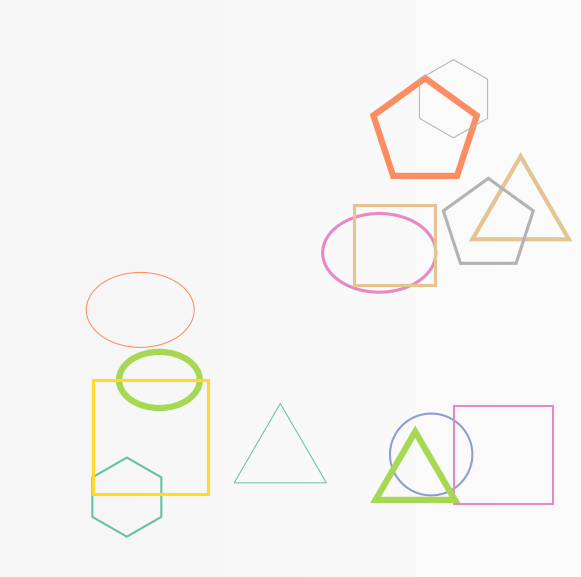[{"shape": "hexagon", "thickness": 1, "radius": 0.34, "center": [0.218, 0.138]}, {"shape": "triangle", "thickness": 0.5, "radius": 0.46, "center": [0.482, 0.209]}, {"shape": "oval", "thickness": 0.5, "radius": 0.46, "center": [0.241, 0.463]}, {"shape": "pentagon", "thickness": 3, "radius": 0.47, "center": [0.731, 0.77]}, {"shape": "circle", "thickness": 1, "radius": 0.35, "center": [0.742, 0.212]}, {"shape": "oval", "thickness": 1.5, "radius": 0.49, "center": [0.652, 0.561]}, {"shape": "square", "thickness": 1, "radius": 0.43, "center": [0.866, 0.211]}, {"shape": "triangle", "thickness": 3, "radius": 0.39, "center": [0.714, 0.173]}, {"shape": "oval", "thickness": 3, "radius": 0.35, "center": [0.274, 0.341]}, {"shape": "square", "thickness": 1.5, "radius": 0.49, "center": [0.259, 0.242]}, {"shape": "square", "thickness": 1.5, "radius": 0.35, "center": [0.678, 0.575]}, {"shape": "triangle", "thickness": 2, "radius": 0.48, "center": [0.896, 0.633]}, {"shape": "pentagon", "thickness": 1.5, "radius": 0.41, "center": [0.84, 0.609]}, {"shape": "hexagon", "thickness": 0.5, "radius": 0.34, "center": [0.78, 0.828]}]